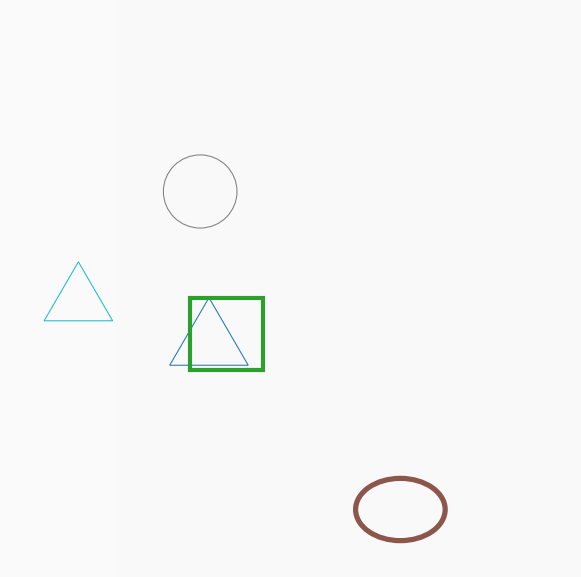[{"shape": "triangle", "thickness": 0.5, "radius": 0.39, "center": [0.36, 0.406]}, {"shape": "square", "thickness": 2, "radius": 0.31, "center": [0.39, 0.42]}, {"shape": "oval", "thickness": 2.5, "radius": 0.39, "center": [0.689, 0.117]}, {"shape": "circle", "thickness": 0.5, "radius": 0.32, "center": [0.344, 0.668]}, {"shape": "triangle", "thickness": 0.5, "radius": 0.34, "center": [0.135, 0.478]}]